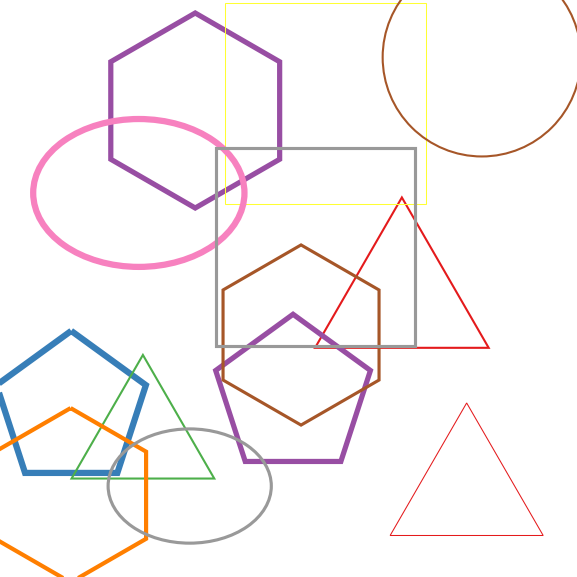[{"shape": "triangle", "thickness": 0.5, "radius": 0.76, "center": [0.808, 0.148]}, {"shape": "triangle", "thickness": 1, "radius": 0.87, "center": [0.696, 0.484]}, {"shape": "pentagon", "thickness": 3, "radius": 0.68, "center": [0.123, 0.29]}, {"shape": "triangle", "thickness": 1, "radius": 0.71, "center": [0.247, 0.242]}, {"shape": "pentagon", "thickness": 2.5, "radius": 0.7, "center": [0.507, 0.314]}, {"shape": "hexagon", "thickness": 2.5, "radius": 0.84, "center": [0.338, 0.808]}, {"shape": "hexagon", "thickness": 2, "radius": 0.75, "center": [0.122, 0.142]}, {"shape": "square", "thickness": 0.5, "radius": 0.87, "center": [0.564, 0.82]}, {"shape": "hexagon", "thickness": 1.5, "radius": 0.78, "center": [0.521, 0.419]}, {"shape": "circle", "thickness": 1, "radius": 0.86, "center": [0.834, 0.9]}, {"shape": "oval", "thickness": 3, "radius": 0.91, "center": [0.24, 0.665]}, {"shape": "square", "thickness": 1.5, "radius": 0.86, "center": [0.546, 0.571]}, {"shape": "oval", "thickness": 1.5, "radius": 0.71, "center": [0.329, 0.158]}]